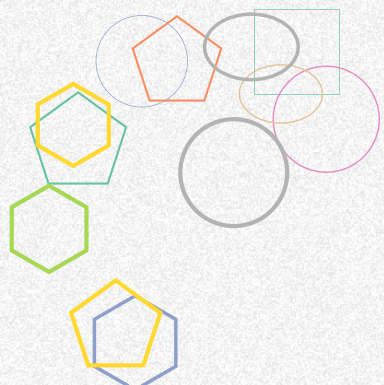[{"shape": "square", "thickness": 0.5, "radius": 0.55, "center": [0.771, 0.867]}, {"shape": "pentagon", "thickness": 1.5, "radius": 0.65, "center": [0.203, 0.629]}, {"shape": "pentagon", "thickness": 1.5, "radius": 0.6, "center": [0.46, 0.837]}, {"shape": "hexagon", "thickness": 2.5, "radius": 0.61, "center": [0.351, 0.11]}, {"shape": "circle", "thickness": 0.5, "radius": 0.59, "center": [0.368, 0.841]}, {"shape": "circle", "thickness": 1, "radius": 0.69, "center": [0.847, 0.69]}, {"shape": "hexagon", "thickness": 3, "radius": 0.56, "center": [0.127, 0.406]}, {"shape": "hexagon", "thickness": 3, "radius": 0.53, "center": [0.19, 0.675]}, {"shape": "pentagon", "thickness": 3, "radius": 0.61, "center": [0.301, 0.15]}, {"shape": "oval", "thickness": 1, "radius": 0.54, "center": [0.73, 0.756]}, {"shape": "circle", "thickness": 3, "radius": 0.69, "center": [0.607, 0.552]}, {"shape": "oval", "thickness": 2.5, "radius": 0.61, "center": [0.653, 0.878]}]